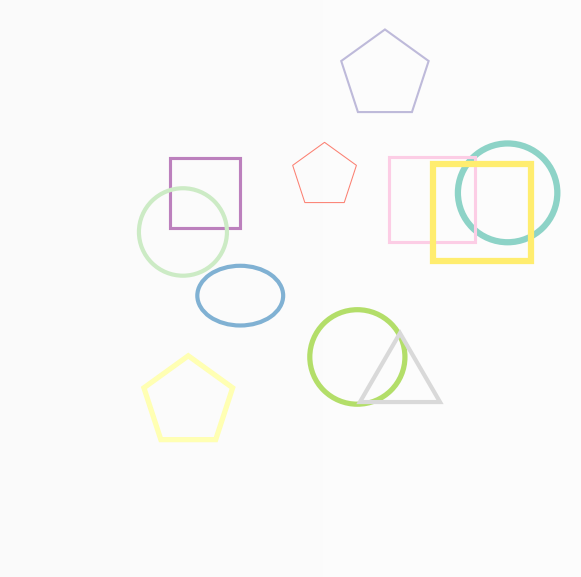[{"shape": "circle", "thickness": 3, "radius": 0.43, "center": [0.873, 0.665]}, {"shape": "pentagon", "thickness": 2.5, "radius": 0.4, "center": [0.324, 0.303]}, {"shape": "pentagon", "thickness": 1, "radius": 0.4, "center": [0.662, 0.869]}, {"shape": "pentagon", "thickness": 0.5, "radius": 0.29, "center": [0.558, 0.695]}, {"shape": "oval", "thickness": 2, "radius": 0.37, "center": [0.413, 0.487]}, {"shape": "circle", "thickness": 2.5, "radius": 0.41, "center": [0.615, 0.381]}, {"shape": "square", "thickness": 1.5, "radius": 0.37, "center": [0.743, 0.654]}, {"shape": "triangle", "thickness": 2, "radius": 0.4, "center": [0.688, 0.343]}, {"shape": "square", "thickness": 1.5, "radius": 0.3, "center": [0.353, 0.664]}, {"shape": "circle", "thickness": 2, "radius": 0.38, "center": [0.315, 0.597]}, {"shape": "square", "thickness": 3, "radius": 0.42, "center": [0.83, 0.631]}]